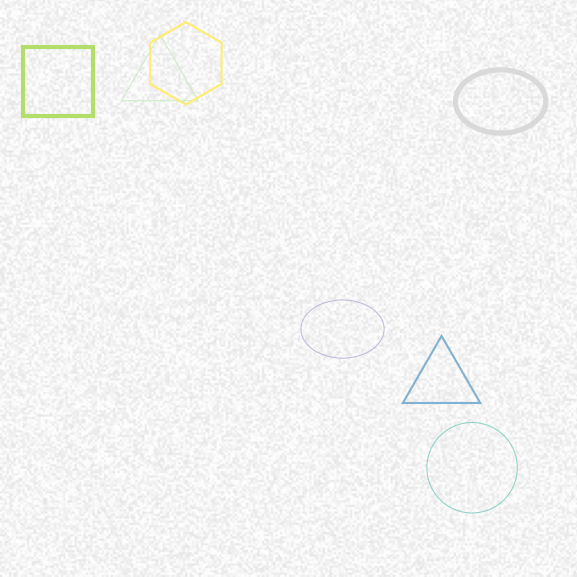[{"shape": "circle", "thickness": 0.5, "radius": 0.39, "center": [0.817, 0.189]}, {"shape": "oval", "thickness": 0.5, "radius": 0.36, "center": [0.593, 0.429]}, {"shape": "triangle", "thickness": 1, "radius": 0.39, "center": [0.765, 0.34]}, {"shape": "square", "thickness": 2, "radius": 0.3, "center": [0.101, 0.858]}, {"shape": "oval", "thickness": 2.5, "radius": 0.39, "center": [0.867, 0.823]}, {"shape": "triangle", "thickness": 0.5, "radius": 0.38, "center": [0.277, 0.863]}, {"shape": "hexagon", "thickness": 1, "radius": 0.36, "center": [0.322, 0.889]}]